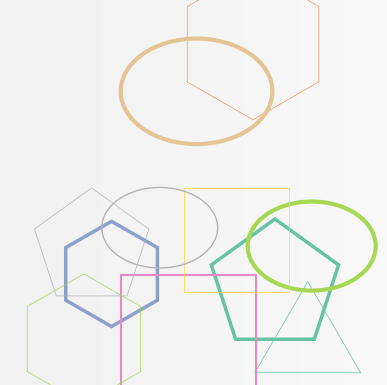[{"shape": "triangle", "thickness": 0.5, "radius": 0.79, "center": [0.794, 0.111]}, {"shape": "pentagon", "thickness": 2.5, "radius": 0.86, "center": [0.71, 0.258]}, {"shape": "hexagon", "thickness": 0.5, "radius": 0.98, "center": [0.653, 0.885]}, {"shape": "hexagon", "thickness": 2.5, "radius": 0.68, "center": [0.288, 0.289]}, {"shape": "square", "thickness": 1.5, "radius": 0.87, "center": [0.487, 0.112]}, {"shape": "hexagon", "thickness": 0.5, "radius": 0.85, "center": [0.217, 0.119]}, {"shape": "oval", "thickness": 3, "radius": 0.83, "center": [0.804, 0.361]}, {"shape": "square", "thickness": 0.5, "radius": 0.68, "center": [0.61, 0.377]}, {"shape": "oval", "thickness": 3, "radius": 0.98, "center": [0.507, 0.763]}, {"shape": "oval", "thickness": 1, "radius": 0.75, "center": [0.412, 0.409]}, {"shape": "pentagon", "thickness": 0.5, "radius": 0.78, "center": [0.237, 0.357]}]